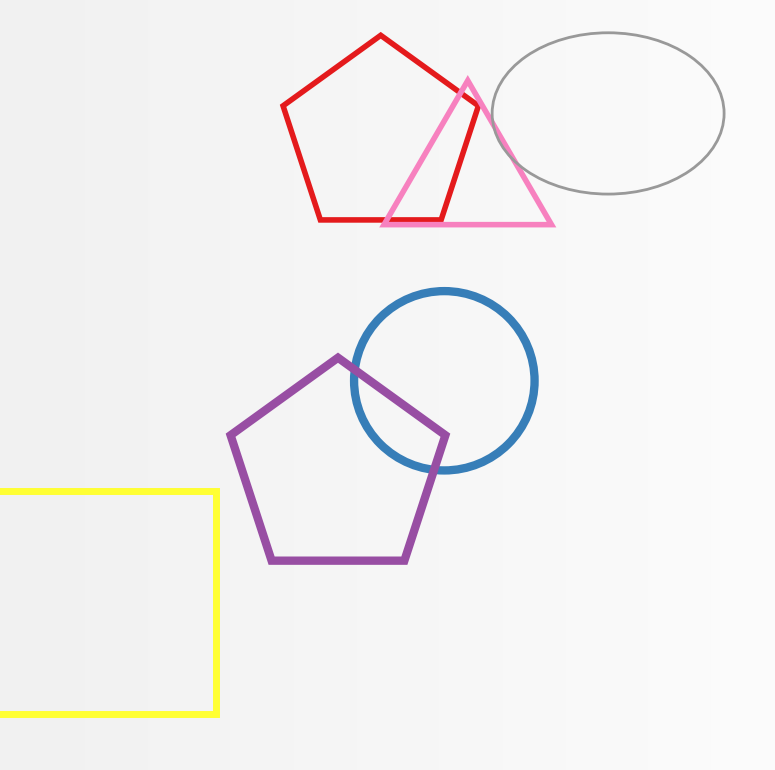[{"shape": "pentagon", "thickness": 2, "radius": 0.66, "center": [0.491, 0.822]}, {"shape": "circle", "thickness": 3, "radius": 0.58, "center": [0.573, 0.505]}, {"shape": "pentagon", "thickness": 3, "radius": 0.73, "center": [0.436, 0.39]}, {"shape": "square", "thickness": 2.5, "radius": 0.72, "center": [0.134, 0.217]}, {"shape": "triangle", "thickness": 2, "radius": 0.62, "center": [0.604, 0.771]}, {"shape": "oval", "thickness": 1, "radius": 0.75, "center": [0.785, 0.853]}]